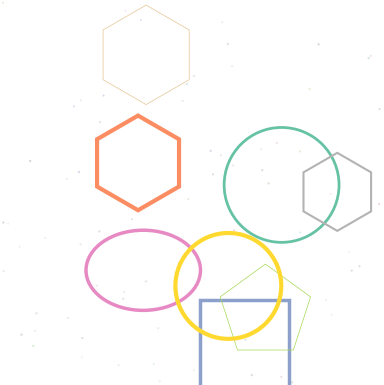[{"shape": "circle", "thickness": 2, "radius": 0.75, "center": [0.731, 0.52]}, {"shape": "hexagon", "thickness": 3, "radius": 0.61, "center": [0.359, 0.577]}, {"shape": "square", "thickness": 2.5, "radius": 0.58, "center": [0.635, 0.105]}, {"shape": "oval", "thickness": 2.5, "radius": 0.74, "center": [0.372, 0.298]}, {"shape": "pentagon", "thickness": 0.5, "radius": 0.62, "center": [0.689, 0.191]}, {"shape": "circle", "thickness": 3, "radius": 0.69, "center": [0.593, 0.257]}, {"shape": "hexagon", "thickness": 0.5, "radius": 0.65, "center": [0.38, 0.858]}, {"shape": "hexagon", "thickness": 1.5, "radius": 0.51, "center": [0.876, 0.502]}]